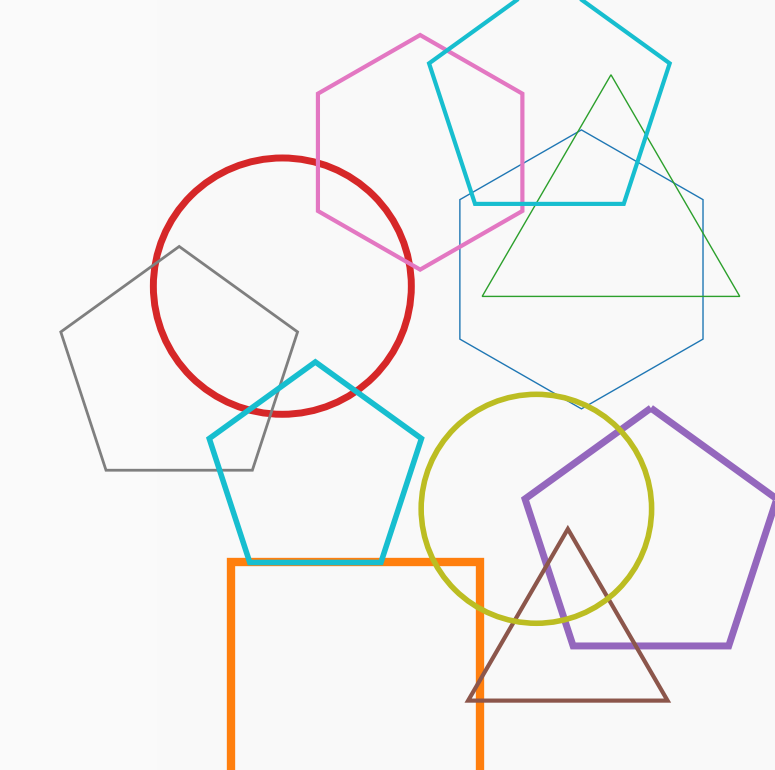[{"shape": "hexagon", "thickness": 0.5, "radius": 0.91, "center": [0.75, 0.65]}, {"shape": "square", "thickness": 3, "radius": 0.8, "center": [0.459, 0.11]}, {"shape": "triangle", "thickness": 0.5, "radius": 0.96, "center": [0.788, 0.711]}, {"shape": "circle", "thickness": 2.5, "radius": 0.83, "center": [0.364, 0.628]}, {"shape": "pentagon", "thickness": 2.5, "radius": 0.85, "center": [0.84, 0.299]}, {"shape": "triangle", "thickness": 1.5, "radius": 0.74, "center": [0.733, 0.164]}, {"shape": "hexagon", "thickness": 1.5, "radius": 0.76, "center": [0.542, 0.802]}, {"shape": "pentagon", "thickness": 1, "radius": 0.8, "center": [0.231, 0.519]}, {"shape": "circle", "thickness": 2, "radius": 0.74, "center": [0.692, 0.339]}, {"shape": "pentagon", "thickness": 1.5, "radius": 0.82, "center": [0.709, 0.867]}, {"shape": "pentagon", "thickness": 2, "radius": 0.72, "center": [0.407, 0.386]}]